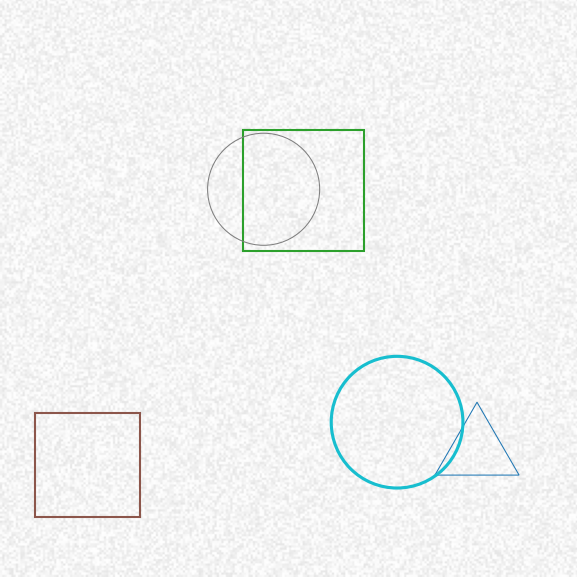[{"shape": "triangle", "thickness": 0.5, "radius": 0.42, "center": [0.826, 0.219]}, {"shape": "square", "thickness": 1, "radius": 0.52, "center": [0.526, 0.67]}, {"shape": "square", "thickness": 1, "radius": 0.45, "center": [0.152, 0.194]}, {"shape": "circle", "thickness": 0.5, "radius": 0.49, "center": [0.456, 0.671]}, {"shape": "circle", "thickness": 1.5, "radius": 0.57, "center": [0.688, 0.268]}]